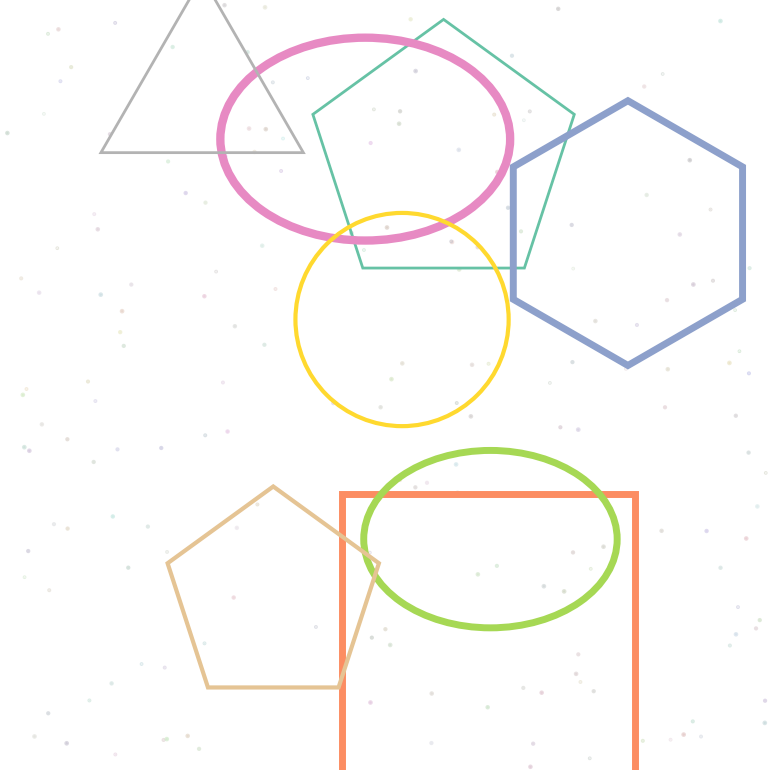[{"shape": "pentagon", "thickness": 1, "radius": 0.89, "center": [0.576, 0.796]}, {"shape": "square", "thickness": 2.5, "radius": 0.95, "center": [0.635, 0.168]}, {"shape": "hexagon", "thickness": 2.5, "radius": 0.86, "center": [0.815, 0.697]}, {"shape": "oval", "thickness": 3, "radius": 0.94, "center": [0.474, 0.819]}, {"shape": "oval", "thickness": 2.5, "radius": 0.82, "center": [0.637, 0.3]}, {"shape": "circle", "thickness": 1.5, "radius": 0.69, "center": [0.522, 0.585]}, {"shape": "pentagon", "thickness": 1.5, "radius": 0.72, "center": [0.355, 0.224]}, {"shape": "triangle", "thickness": 1, "radius": 0.76, "center": [0.263, 0.878]}]